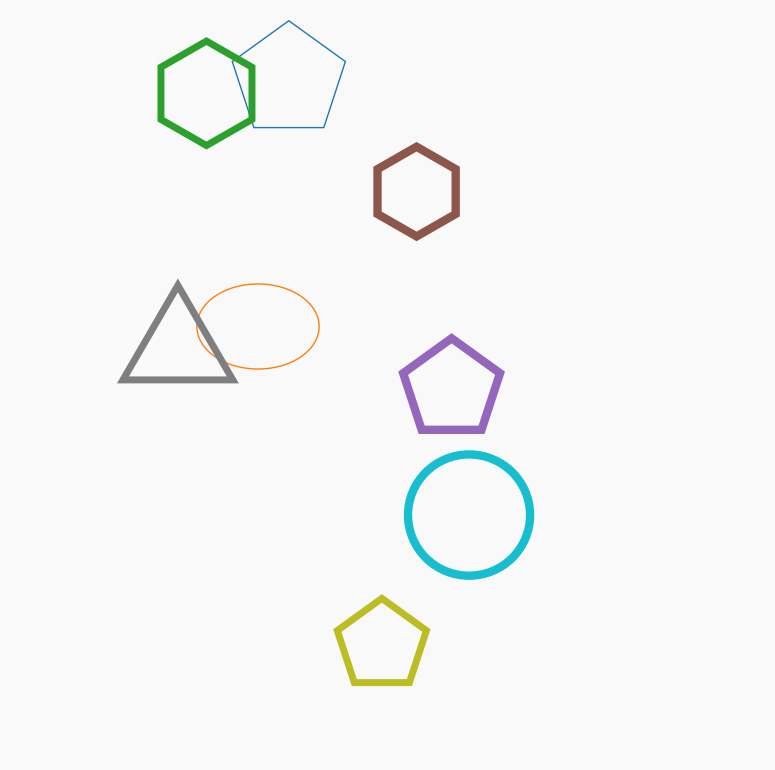[{"shape": "pentagon", "thickness": 0.5, "radius": 0.38, "center": [0.373, 0.896]}, {"shape": "oval", "thickness": 0.5, "radius": 0.39, "center": [0.333, 0.576]}, {"shape": "hexagon", "thickness": 2.5, "radius": 0.34, "center": [0.266, 0.879]}, {"shape": "pentagon", "thickness": 3, "radius": 0.33, "center": [0.583, 0.495]}, {"shape": "hexagon", "thickness": 3, "radius": 0.29, "center": [0.538, 0.751]}, {"shape": "triangle", "thickness": 2.5, "radius": 0.41, "center": [0.23, 0.548]}, {"shape": "pentagon", "thickness": 2.5, "radius": 0.3, "center": [0.493, 0.162]}, {"shape": "circle", "thickness": 3, "radius": 0.39, "center": [0.605, 0.331]}]